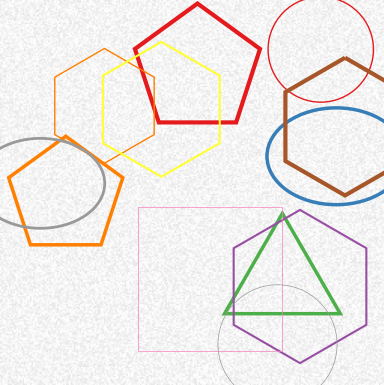[{"shape": "circle", "thickness": 1, "radius": 0.68, "center": [0.833, 0.872]}, {"shape": "pentagon", "thickness": 3, "radius": 0.85, "center": [0.513, 0.82]}, {"shape": "oval", "thickness": 2.5, "radius": 0.9, "center": [0.873, 0.594]}, {"shape": "triangle", "thickness": 2.5, "radius": 0.87, "center": [0.733, 0.272]}, {"shape": "hexagon", "thickness": 1.5, "radius": 0.99, "center": [0.779, 0.256]}, {"shape": "hexagon", "thickness": 1, "radius": 0.75, "center": [0.271, 0.725]}, {"shape": "pentagon", "thickness": 2.5, "radius": 0.78, "center": [0.171, 0.49]}, {"shape": "hexagon", "thickness": 1.5, "radius": 0.88, "center": [0.419, 0.716]}, {"shape": "hexagon", "thickness": 3, "radius": 0.89, "center": [0.896, 0.671]}, {"shape": "square", "thickness": 0.5, "radius": 0.93, "center": [0.546, 0.276]}, {"shape": "oval", "thickness": 2, "radius": 0.83, "center": [0.105, 0.524]}, {"shape": "circle", "thickness": 0.5, "radius": 0.77, "center": [0.721, 0.106]}]